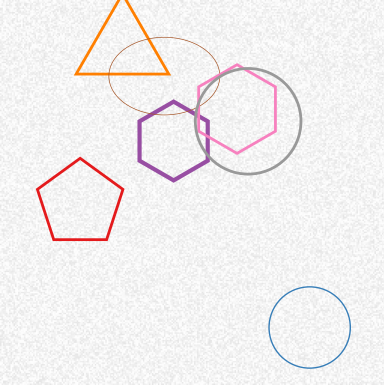[{"shape": "pentagon", "thickness": 2, "radius": 0.58, "center": [0.208, 0.472]}, {"shape": "circle", "thickness": 1, "radius": 0.53, "center": [0.804, 0.149]}, {"shape": "hexagon", "thickness": 3, "radius": 0.51, "center": [0.451, 0.634]}, {"shape": "triangle", "thickness": 2, "radius": 0.69, "center": [0.318, 0.877]}, {"shape": "oval", "thickness": 0.5, "radius": 0.72, "center": [0.427, 0.802]}, {"shape": "hexagon", "thickness": 2, "radius": 0.58, "center": [0.616, 0.717]}, {"shape": "circle", "thickness": 2, "radius": 0.69, "center": [0.645, 0.685]}]